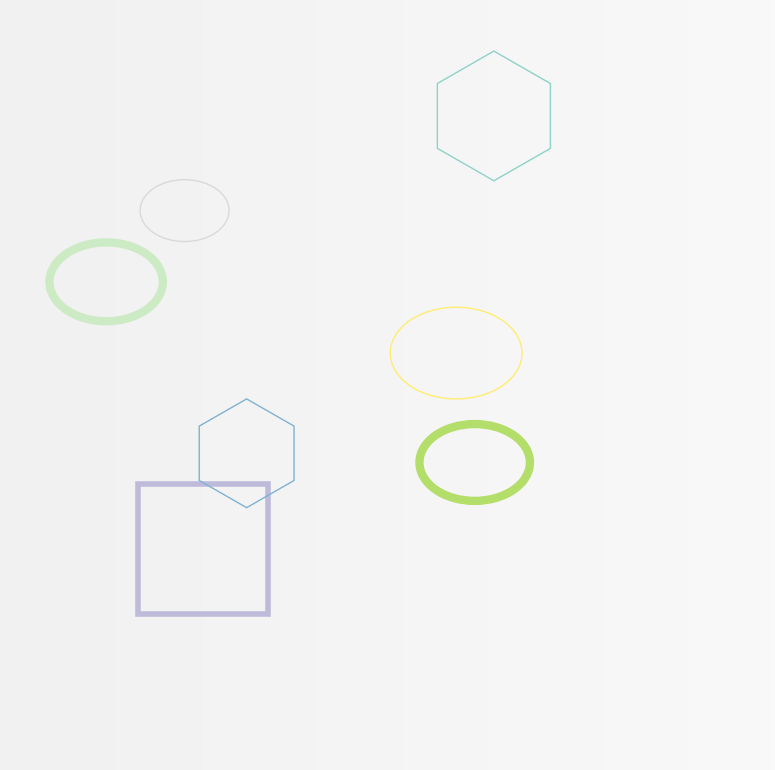[{"shape": "hexagon", "thickness": 0.5, "radius": 0.42, "center": [0.637, 0.849]}, {"shape": "square", "thickness": 2, "radius": 0.42, "center": [0.262, 0.287]}, {"shape": "hexagon", "thickness": 0.5, "radius": 0.35, "center": [0.318, 0.411]}, {"shape": "oval", "thickness": 3, "radius": 0.36, "center": [0.612, 0.399]}, {"shape": "oval", "thickness": 0.5, "radius": 0.29, "center": [0.238, 0.726]}, {"shape": "oval", "thickness": 3, "radius": 0.37, "center": [0.137, 0.634]}, {"shape": "oval", "thickness": 0.5, "radius": 0.43, "center": [0.589, 0.541]}]